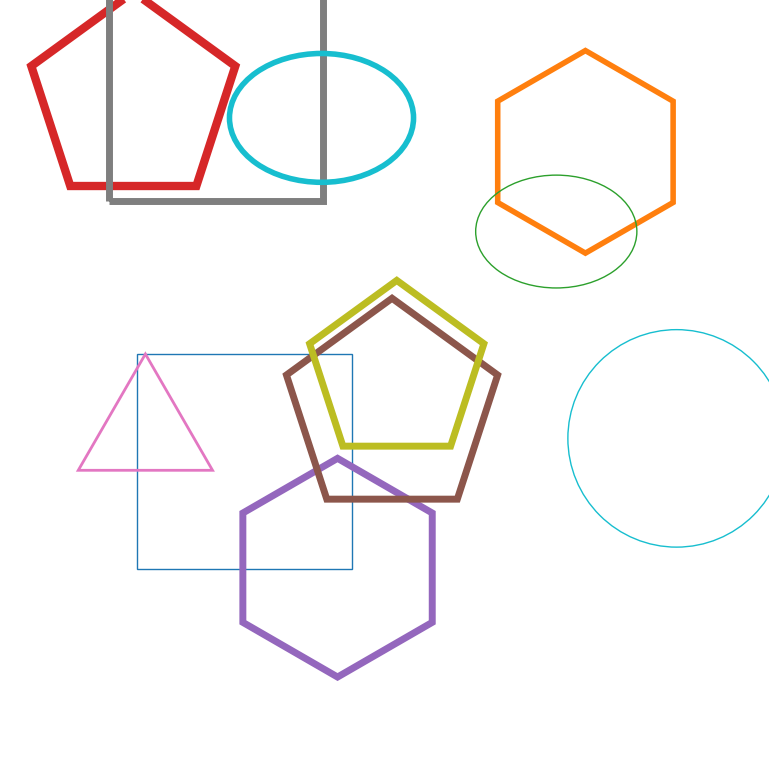[{"shape": "square", "thickness": 0.5, "radius": 0.7, "center": [0.317, 0.401]}, {"shape": "hexagon", "thickness": 2, "radius": 0.66, "center": [0.76, 0.803]}, {"shape": "oval", "thickness": 0.5, "radius": 0.52, "center": [0.722, 0.699]}, {"shape": "pentagon", "thickness": 3, "radius": 0.7, "center": [0.173, 0.871]}, {"shape": "hexagon", "thickness": 2.5, "radius": 0.71, "center": [0.438, 0.263]}, {"shape": "pentagon", "thickness": 2.5, "radius": 0.72, "center": [0.509, 0.468]}, {"shape": "triangle", "thickness": 1, "radius": 0.5, "center": [0.189, 0.44]}, {"shape": "square", "thickness": 2.5, "radius": 0.69, "center": [0.281, 0.877]}, {"shape": "pentagon", "thickness": 2.5, "radius": 0.59, "center": [0.515, 0.517]}, {"shape": "oval", "thickness": 2, "radius": 0.6, "center": [0.418, 0.847]}, {"shape": "circle", "thickness": 0.5, "radius": 0.71, "center": [0.879, 0.431]}]